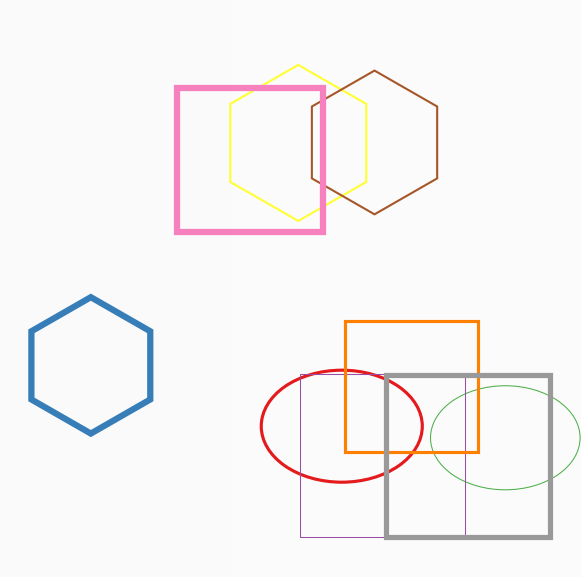[{"shape": "oval", "thickness": 1.5, "radius": 0.69, "center": [0.588, 0.261]}, {"shape": "hexagon", "thickness": 3, "radius": 0.59, "center": [0.156, 0.366]}, {"shape": "oval", "thickness": 0.5, "radius": 0.64, "center": [0.869, 0.241]}, {"shape": "square", "thickness": 0.5, "radius": 0.71, "center": [0.658, 0.21]}, {"shape": "square", "thickness": 1.5, "radius": 0.57, "center": [0.708, 0.33]}, {"shape": "hexagon", "thickness": 1, "radius": 0.68, "center": [0.513, 0.752]}, {"shape": "hexagon", "thickness": 1, "radius": 0.62, "center": [0.644, 0.752]}, {"shape": "square", "thickness": 3, "radius": 0.63, "center": [0.43, 0.722]}, {"shape": "square", "thickness": 2.5, "radius": 0.7, "center": [0.805, 0.209]}]